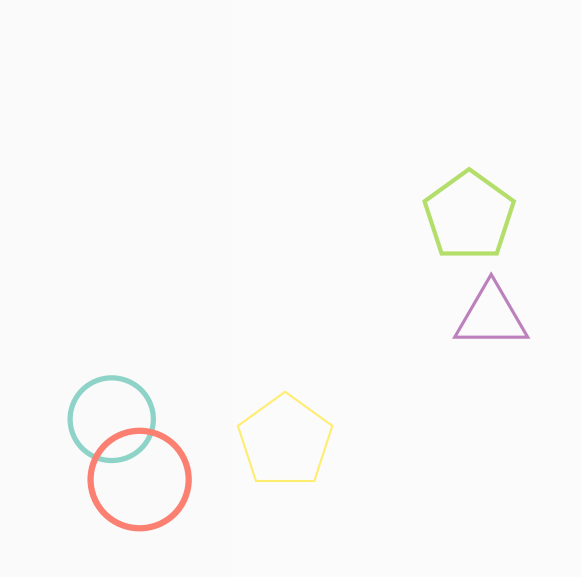[{"shape": "circle", "thickness": 2.5, "radius": 0.36, "center": [0.192, 0.273]}, {"shape": "circle", "thickness": 3, "radius": 0.42, "center": [0.24, 0.169]}, {"shape": "pentagon", "thickness": 2, "radius": 0.4, "center": [0.807, 0.626]}, {"shape": "triangle", "thickness": 1.5, "radius": 0.36, "center": [0.845, 0.452]}, {"shape": "pentagon", "thickness": 1, "radius": 0.43, "center": [0.491, 0.235]}]